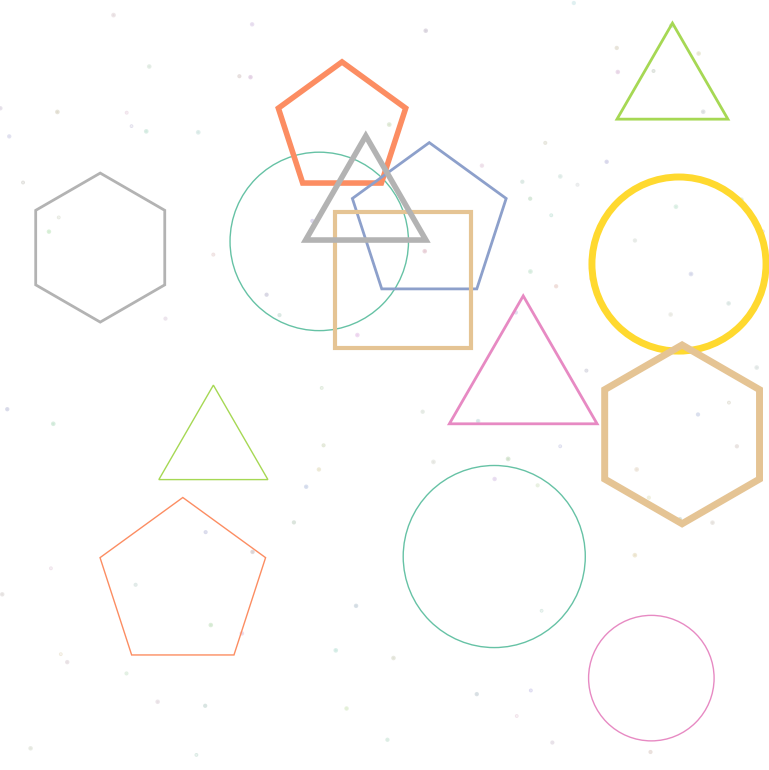[{"shape": "circle", "thickness": 0.5, "radius": 0.58, "center": [0.415, 0.686]}, {"shape": "circle", "thickness": 0.5, "radius": 0.59, "center": [0.642, 0.277]}, {"shape": "pentagon", "thickness": 2, "radius": 0.43, "center": [0.444, 0.833]}, {"shape": "pentagon", "thickness": 0.5, "radius": 0.57, "center": [0.237, 0.241]}, {"shape": "pentagon", "thickness": 1, "radius": 0.53, "center": [0.557, 0.71]}, {"shape": "circle", "thickness": 0.5, "radius": 0.41, "center": [0.846, 0.119]}, {"shape": "triangle", "thickness": 1, "radius": 0.55, "center": [0.68, 0.505]}, {"shape": "triangle", "thickness": 0.5, "radius": 0.41, "center": [0.277, 0.418]}, {"shape": "triangle", "thickness": 1, "radius": 0.42, "center": [0.873, 0.887]}, {"shape": "circle", "thickness": 2.5, "radius": 0.57, "center": [0.882, 0.657]}, {"shape": "hexagon", "thickness": 2.5, "radius": 0.58, "center": [0.886, 0.436]}, {"shape": "square", "thickness": 1.5, "radius": 0.44, "center": [0.523, 0.637]}, {"shape": "triangle", "thickness": 2, "radius": 0.45, "center": [0.475, 0.733]}, {"shape": "hexagon", "thickness": 1, "radius": 0.48, "center": [0.13, 0.678]}]